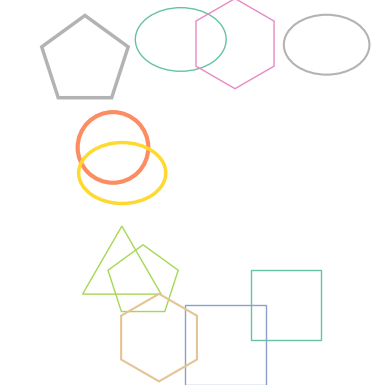[{"shape": "square", "thickness": 1, "radius": 0.45, "center": [0.743, 0.208]}, {"shape": "oval", "thickness": 1, "radius": 0.59, "center": [0.469, 0.897]}, {"shape": "circle", "thickness": 3, "radius": 0.46, "center": [0.293, 0.617]}, {"shape": "square", "thickness": 1, "radius": 0.52, "center": [0.586, 0.104]}, {"shape": "hexagon", "thickness": 1, "radius": 0.59, "center": [0.61, 0.887]}, {"shape": "triangle", "thickness": 1, "radius": 0.59, "center": [0.316, 0.295]}, {"shape": "pentagon", "thickness": 1, "radius": 0.48, "center": [0.372, 0.268]}, {"shape": "oval", "thickness": 2.5, "radius": 0.57, "center": [0.317, 0.551]}, {"shape": "hexagon", "thickness": 1.5, "radius": 0.57, "center": [0.413, 0.123]}, {"shape": "pentagon", "thickness": 2.5, "radius": 0.59, "center": [0.221, 0.842]}, {"shape": "oval", "thickness": 1.5, "radius": 0.56, "center": [0.848, 0.884]}]